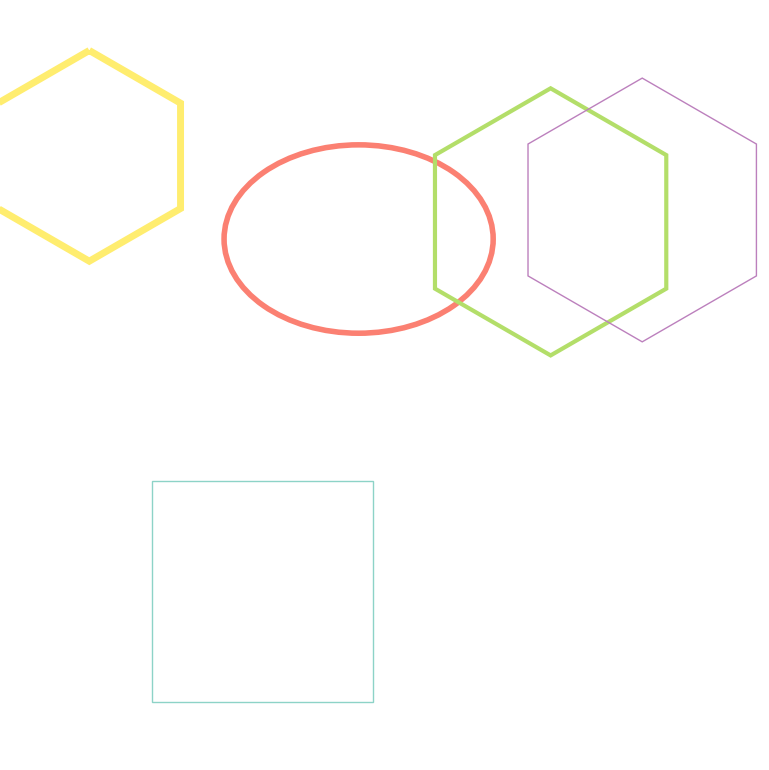[{"shape": "square", "thickness": 0.5, "radius": 0.72, "center": [0.341, 0.232]}, {"shape": "oval", "thickness": 2, "radius": 0.87, "center": [0.466, 0.69]}, {"shape": "hexagon", "thickness": 1.5, "radius": 0.87, "center": [0.715, 0.712]}, {"shape": "hexagon", "thickness": 0.5, "radius": 0.86, "center": [0.834, 0.727]}, {"shape": "hexagon", "thickness": 2.5, "radius": 0.68, "center": [0.116, 0.798]}]